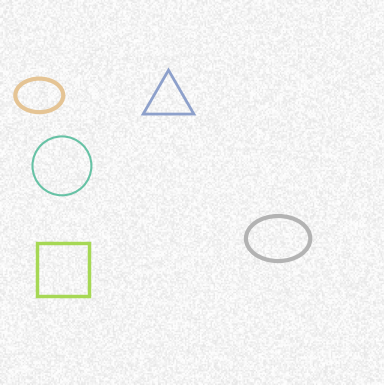[{"shape": "circle", "thickness": 1.5, "radius": 0.38, "center": [0.161, 0.569]}, {"shape": "triangle", "thickness": 2, "radius": 0.38, "center": [0.438, 0.742]}, {"shape": "square", "thickness": 2.5, "radius": 0.34, "center": [0.164, 0.299]}, {"shape": "oval", "thickness": 3, "radius": 0.31, "center": [0.102, 0.752]}, {"shape": "oval", "thickness": 3, "radius": 0.42, "center": [0.722, 0.38]}]